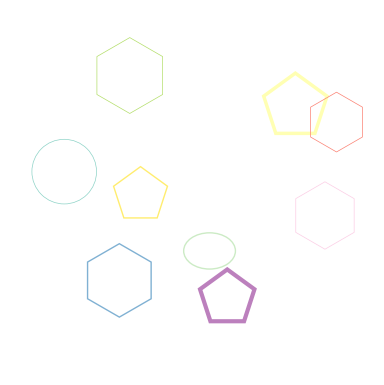[{"shape": "circle", "thickness": 0.5, "radius": 0.42, "center": [0.167, 0.554]}, {"shape": "pentagon", "thickness": 2.5, "radius": 0.43, "center": [0.767, 0.724]}, {"shape": "hexagon", "thickness": 0.5, "radius": 0.39, "center": [0.874, 0.683]}, {"shape": "hexagon", "thickness": 1, "radius": 0.48, "center": [0.31, 0.272]}, {"shape": "hexagon", "thickness": 0.5, "radius": 0.49, "center": [0.337, 0.804]}, {"shape": "hexagon", "thickness": 0.5, "radius": 0.44, "center": [0.844, 0.44]}, {"shape": "pentagon", "thickness": 3, "radius": 0.37, "center": [0.59, 0.226]}, {"shape": "oval", "thickness": 1, "radius": 0.34, "center": [0.544, 0.348]}, {"shape": "pentagon", "thickness": 1, "radius": 0.37, "center": [0.365, 0.494]}]